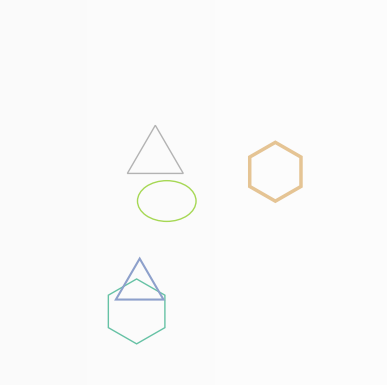[{"shape": "hexagon", "thickness": 1, "radius": 0.42, "center": [0.353, 0.191]}, {"shape": "triangle", "thickness": 1.5, "radius": 0.35, "center": [0.36, 0.257]}, {"shape": "oval", "thickness": 1, "radius": 0.38, "center": [0.43, 0.478]}, {"shape": "hexagon", "thickness": 2.5, "radius": 0.38, "center": [0.711, 0.554]}, {"shape": "triangle", "thickness": 1, "radius": 0.42, "center": [0.401, 0.591]}]